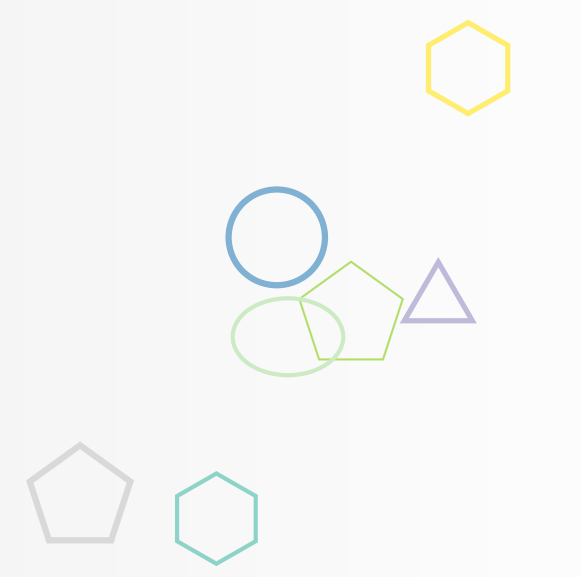[{"shape": "hexagon", "thickness": 2, "radius": 0.39, "center": [0.372, 0.101]}, {"shape": "triangle", "thickness": 2.5, "radius": 0.34, "center": [0.754, 0.477]}, {"shape": "circle", "thickness": 3, "radius": 0.41, "center": [0.476, 0.588]}, {"shape": "pentagon", "thickness": 1, "radius": 0.47, "center": [0.604, 0.452]}, {"shape": "pentagon", "thickness": 3, "radius": 0.45, "center": [0.138, 0.137]}, {"shape": "oval", "thickness": 2, "radius": 0.48, "center": [0.495, 0.416]}, {"shape": "hexagon", "thickness": 2.5, "radius": 0.39, "center": [0.805, 0.881]}]